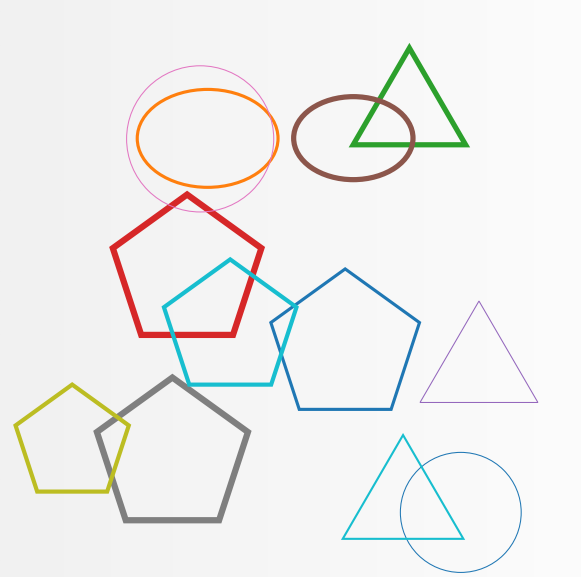[{"shape": "pentagon", "thickness": 1.5, "radius": 0.67, "center": [0.594, 0.399]}, {"shape": "circle", "thickness": 0.5, "radius": 0.52, "center": [0.793, 0.112]}, {"shape": "oval", "thickness": 1.5, "radius": 0.61, "center": [0.357, 0.76]}, {"shape": "triangle", "thickness": 2.5, "radius": 0.56, "center": [0.704, 0.804]}, {"shape": "pentagon", "thickness": 3, "radius": 0.67, "center": [0.322, 0.528]}, {"shape": "triangle", "thickness": 0.5, "radius": 0.59, "center": [0.824, 0.361]}, {"shape": "oval", "thickness": 2.5, "radius": 0.51, "center": [0.608, 0.76]}, {"shape": "circle", "thickness": 0.5, "radius": 0.63, "center": [0.344, 0.759]}, {"shape": "pentagon", "thickness": 3, "radius": 0.68, "center": [0.297, 0.209]}, {"shape": "pentagon", "thickness": 2, "radius": 0.51, "center": [0.124, 0.231]}, {"shape": "pentagon", "thickness": 2, "radius": 0.6, "center": [0.396, 0.43]}, {"shape": "triangle", "thickness": 1, "radius": 0.6, "center": [0.693, 0.126]}]